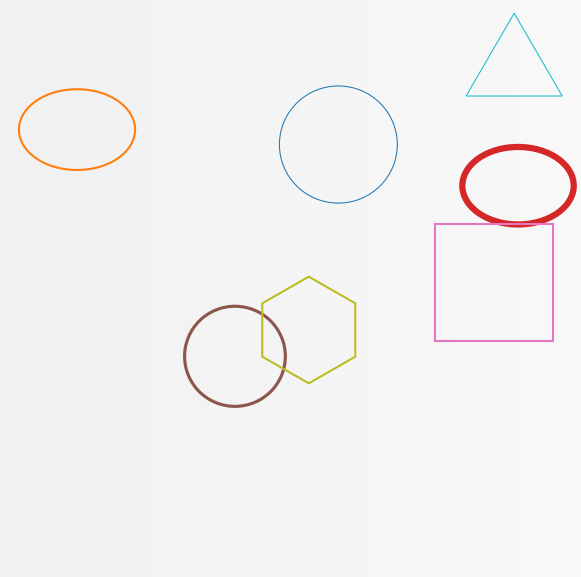[{"shape": "circle", "thickness": 0.5, "radius": 0.51, "center": [0.582, 0.749]}, {"shape": "oval", "thickness": 1, "radius": 0.5, "center": [0.133, 0.775]}, {"shape": "oval", "thickness": 3, "radius": 0.48, "center": [0.891, 0.678]}, {"shape": "circle", "thickness": 1.5, "radius": 0.43, "center": [0.404, 0.382]}, {"shape": "square", "thickness": 1, "radius": 0.51, "center": [0.85, 0.51]}, {"shape": "hexagon", "thickness": 1, "radius": 0.46, "center": [0.531, 0.428]}, {"shape": "triangle", "thickness": 0.5, "radius": 0.48, "center": [0.885, 0.881]}]